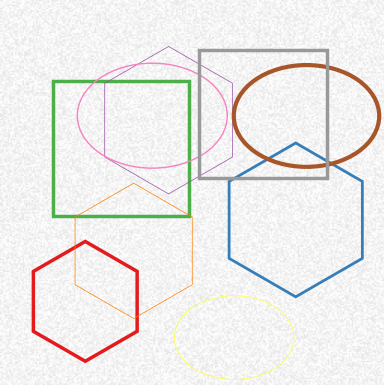[{"shape": "hexagon", "thickness": 2.5, "radius": 0.78, "center": [0.221, 0.217]}, {"shape": "hexagon", "thickness": 2, "radius": 1.0, "center": [0.768, 0.429]}, {"shape": "square", "thickness": 2.5, "radius": 0.88, "center": [0.314, 0.615]}, {"shape": "hexagon", "thickness": 0.5, "radius": 0.96, "center": [0.438, 0.688]}, {"shape": "hexagon", "thickness": 0.5, "radius": 0.88, "center": [0.347, 0.348]}, {"shape": "oval", "thickness": 0.5, "radius": 0.78, "center": [0.608, 0.123]}, {"shape": "oval", "thickness": 3, "radius": 0.94, "center": [0.796, 0.699]}, {"shape": "oval", "thickness": 1, "radius": 0.97, "center": [0.396, 0.7]}, {"shape": "square", "thickness": 2.5, "radius": 0.83, "center": [0.683, 0.704]}]